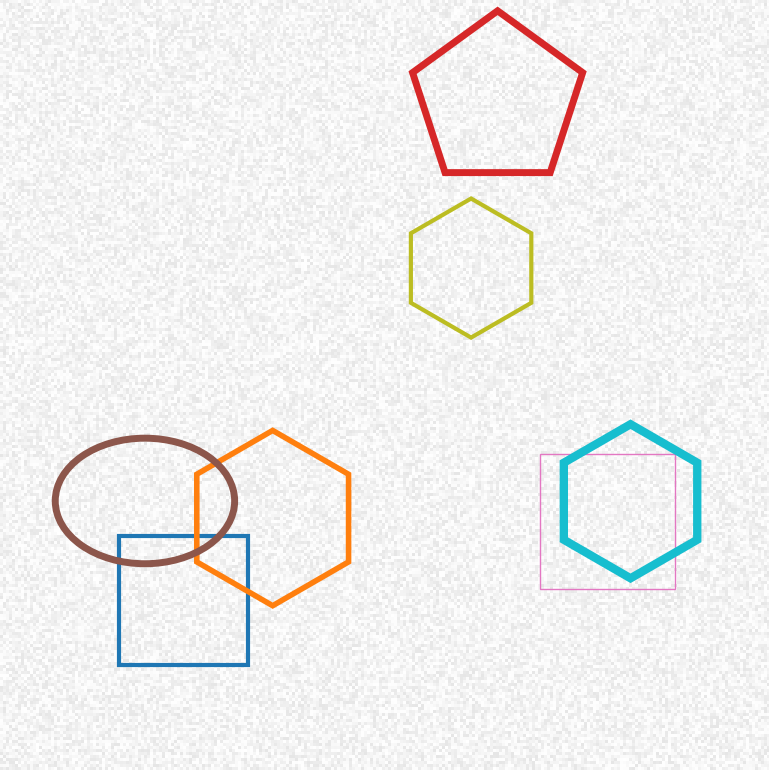[{"shape": "square", "thickness": 1.5, "radius": 0.42, "center": [0.238, 0.221]}, {"shape": "hexagon", "thickness": 2, "radius": 0.57, "center": [0.354, 0.327]}, {"shape": "pentagon", "thickness": 2.5, "radius": 0.58, "center": [0.646, 0.87]}, {"shape": "oval", "thickness": 2.5, "radius": 0.58, "center": [0.188, 0.349]}, {"shape": "square", "thickness": 0.5, "radius": 0.44, "center": [0.789, 0.323]}, {"shape": "hexagon", "thickness": 1.5, "radius": 0.45, "center": [0.612, 0.652]}, {"shape": "hexagon", "thickness": 3, "radius": 0.5, "center": [0.819, 0.349]}]